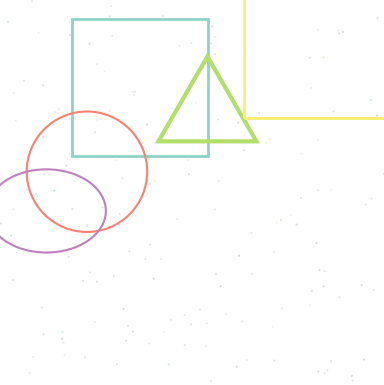[{"shape": "square", "thickness": 2, "radius": 0.89, "center": [0.363, 0.773]}, {"shape": "circle", "thickness": 1.5, "radius": 0.78, "center": [0.226, 0.554]}, {"shape": "triangle", "thickness": 3, "radius": 0.73, "center": [0.539, 0.706]}, {"shape": "oval", "thickness": 1.5, "radius": 0.77, "center": [0.121, 0.452]}, {"shape": "square", "thickness": 2, "radius": 0.99, "center": [0.832, 0.893]}]